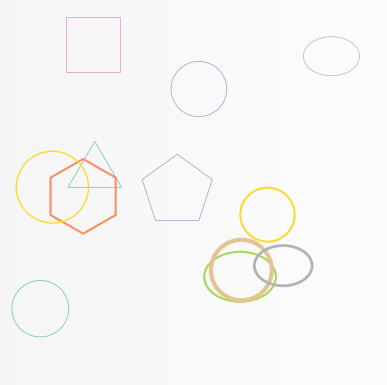[{"shape": "triangle", "thickness": 0.5, "radius": 0.4, "center": [0.245, 0.553]}, {"shape": "circle", "thickness": 0.5, "radius": 0.37, "center": [0.104, 0.198]}, {"shape": "hexagon", "thickness": 1.5, "radius": 0.48, "center": [0.215, 0.49]}, {"shape": "pentagon", "thickness": 0.5, "radius": 0.48, "center": [0.457, 0.504]}, {"shape": "circle", "thickness": 0.5, "radius": 0.36, "center": [0.513, 0.769]}, {"shape": "square", "thickness": 0.5, "radius": 0.35, "center": [0.24, 0.884]}, {"shape": "oval", "thickness": 1.5, "radius": 0.46, "center": [0.62, 0.281]}, {"shape": "circle", "thickness": 1, "radius": 0.47, "center": [0.135, 0.514]}, {"shape": "circle", "thickness": 1.5, "radius": 0.35, "center": [0.69, 0.442]}, {"shape": "circle", "thickness": 3, "radius": 0.39, "center": [0.623, 0.299]}, {"shape": "oval", "thickness": 0.5, "radius": 0.36, "center": [0.855, 0.854]}, {"shape": "oval", "thickness": 2, "radius": 0.37, "center": [0.731, 0.31]}]